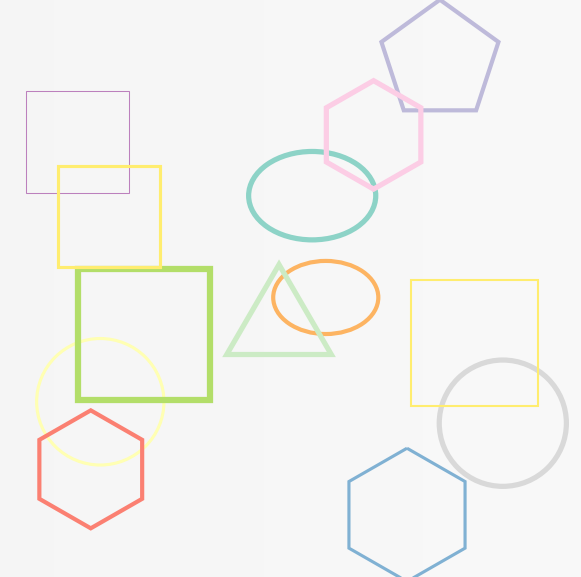[{"shape": "oval", "thickness": 2.5, "radius": 0.55, "center": [0.537, 0.66]}, {"shape": "circle", "thickness": 1.5, "radius": 0.55, "center": [0.173, 0.303]}, {"shape": "pentagon", "thickness": 2, "radius": 0.53, "center": [0.757, 0.894]}, {"shape": "hexagon", "thickness": 2, "radius": 0.51, "center": [0.156, 0.186]}, {"shape": "hexagon", "thickness": 1.5, "radius": 0.58, "center": [0.7, 0.108]}, {"shape": "oval", "thickness": 2, "radius": 0.45, "center": [0.56, 0.484]}, {"shape": "square", "thickness": 3, "radius": 0.57, "center": [0.248, 0.42]}, {"shape": "hexagon", "thickness": 2.5, "radius": 0.47, "center": [0.643, 0.766]}, {"shape": "circle", "thickness": 2.5, "radius": 0.55, "center": [0.865, 0.266]}, {"shape": "square", "thickness": 0.5, "radius": 0.44, "center": [0.133, 0.754]}, {"shape": "triangle", "thickness": 2.5, "radius": 0.52, "center": [0.48, 0.437]}, {"shape": "square", "thickness": 1.5, "radius": 0.44, "center": [0.187, 0.624]}, {"shape": "square", "thickness": 1, "radius": 0.55, "center": [0.816, 0.405]}]